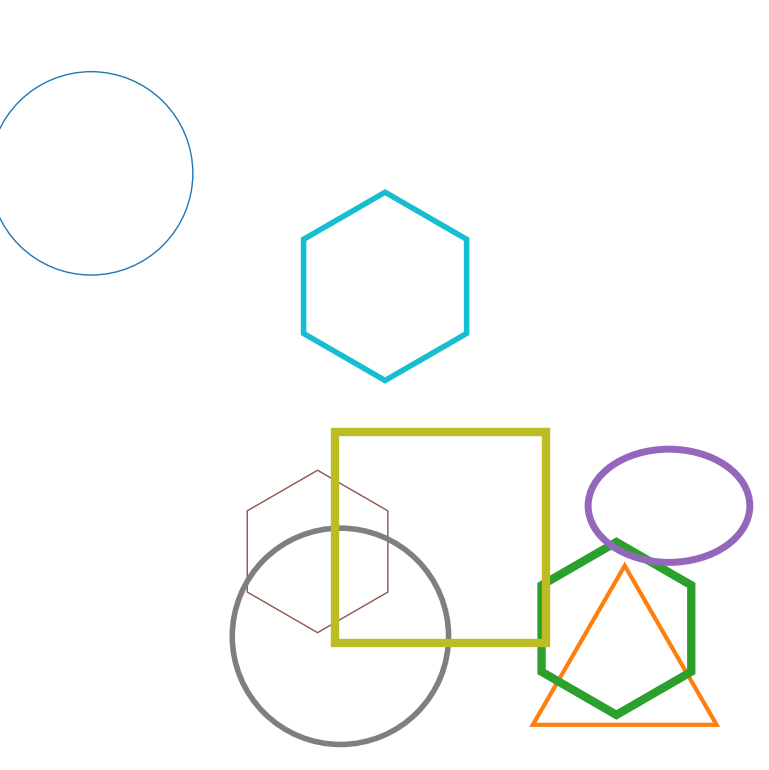[{"shape": "circle", "thickness": 0.5, "radius": 0.66, "center": [0.118, 0.775]}, {"shape": "triangle", "thickness": 1.5, "radius": 0.69, "center": [0.811, 0.128]}, {"shape": "hexagon", "thickness": 3, "radius": 0.56, "center": [0.801, 0.184]}, {"shape": "oval", "thickness": 2.5, "radius": 0.52, "center": [0.869, 0.343]}, {"shape": "hexagon", "thickness": 0.5, "radius": 0.53, "center": [0.412, 0.284]}, {"shape": "circle", "thickness": 2, "radius": 0.7, "center": [0.442, 0.174]}, {"shape": "square", "thickness": 3, "radius": 0.69, "center": [0.572, 0.302]}, {"shape": "hexagon", "thickness": 2, "radius": 0.61, "center": [0.5, 0.628]}]